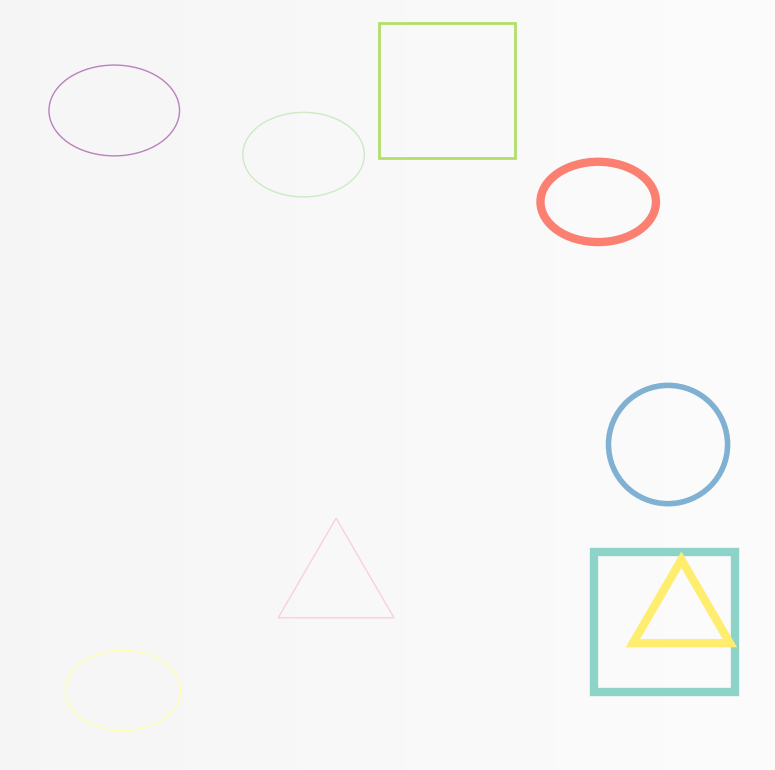[{"shape": "square", "thickness": 3, "radius": 0.45, "center": [0.858, 0.192]}, {"shape": "oval", "thickness": 0.5, "radius": 0.37, "center": [0.159, 0.103]}, {"shape": "oval", "thickness": 3, "radius": 0.37, "center": [0.772, 0.738]}, {"shape": "circle", "thickness": 2, "radius": 0.38, "center": [0.862, 0.423]}, {"shape": "square", "thickness": 1, "radius": 0.44, "center": [0.577, 0.882]}, {"shape": "triangle", "thickness": 0.5, "radius": 0.43, "center": [0.434, 0.241]}, {"shape": "oval", "thickness": 0.5, "radius": 0.42, "center": [0.147, 0.857]}, {"shape": "oval", "thickness": 0.5, "radius": 0.39, "center": [0.392, 0.799]}, {"shape": "triangle", "thickness": 3, "radius": 0.36, "center": [0.879, 0.201]}]